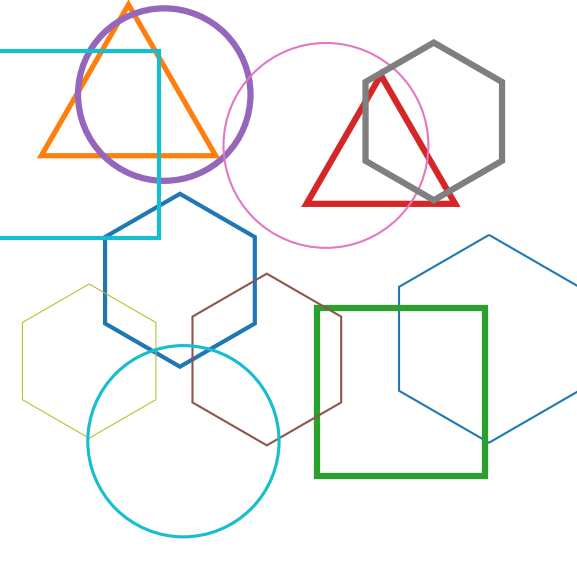[{"shape": "hexagon", "thickness": 1, "radius": 0.9, "center": [0.847, 0.412]}, {"shape": "hexagon", "thickness": 2, "radius": 0.75, "center": [0.312, 0.514]}, {"shape": "triangle", "thickness": 2.5, "radius": 0.87, "center": [0.223, 0.817]}, {"shape": "square", "thickness": 3, "radius": 0.73, "center": [0.694, 0.321]}, {"shape": "triangle", "thickness": 3, "radius": 0.74, "center": [0.659, 0.72]}, {"shape": "circle", "thickness": 3, "radius": 0.75, "center": [0.284, 0.835]}, {"shape": "hexagon", "thickness": 1, "radius": 0.74, "center": [0.462, 0.377]}, {"shape": "circle", "thickness": 1, "radius": 0.89, "center": [0.564, 0.747]}, {"shape": "hexagon", "thickness": 3, "radius": 0.68, "center": [0.751, 0.789]}, {"shape": "hexagon", "thickness": 0.5, "radius": 0.67, "center": [0.154, 0.374]}, {"shape": "square", "thickness": 2, "radius": 0.81, "center": [0.113, 0.748]}, {"shape": "circle", "thickness": 1.5, "radius": 0.83, "center": [0.318, 0.235]}]